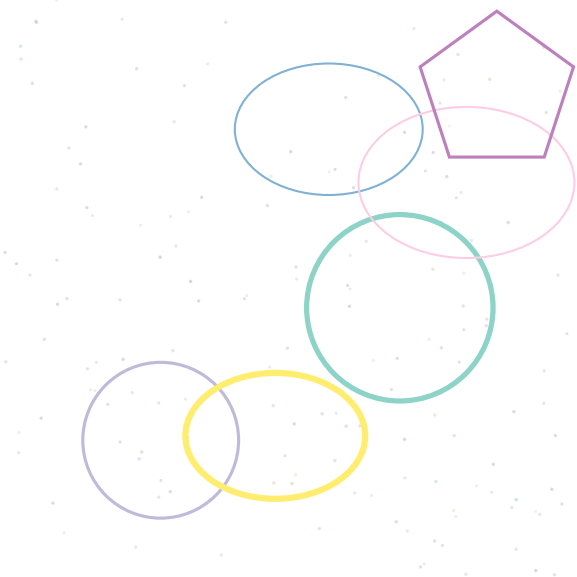[{"shape": "circle", "thickness": 2.5, "radius": 0.81, "center": [0.692, 0.466]}, {"shape": "circle", "thickness": 1.5, "radius": 0.67, "center": [0.278, 0.237]}, {"shape": "oval", "thickness": 1, "radius": 0.81, "center": [0.569, 0.775]}, {"shape": "oval", "thickness": 1, "radius": 0.93, "center": [0.808, 0.683]}, {"shape": "pentagon", "thickness": 1.5, "radius": 0.7, "center": [0.86, 0.84]}, {"shape": "oval", "thickness": 3, "radius": 0.78, "center": [0.477, 0.244]}]